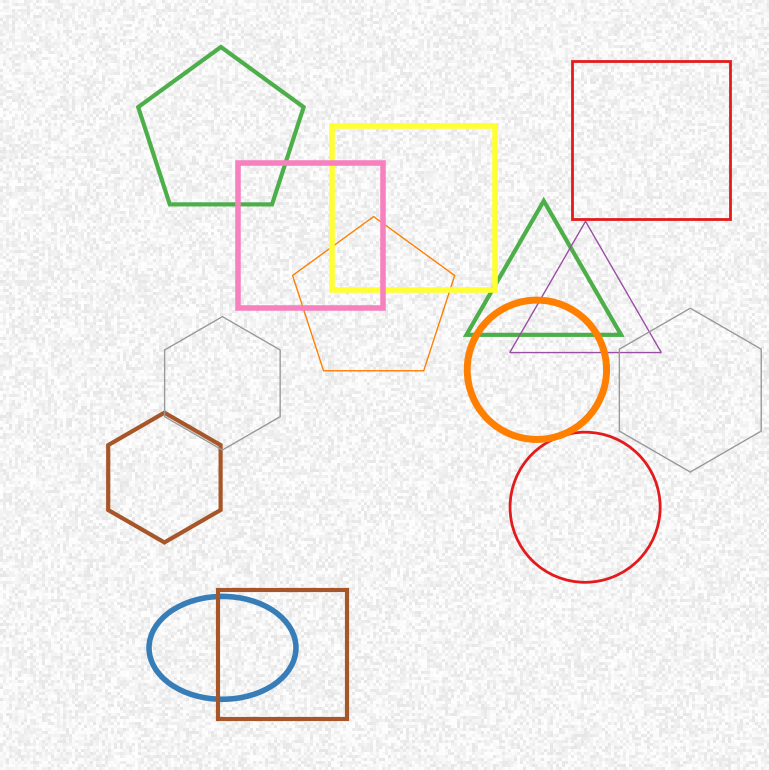[{"shape": "circle", "thickness": 1, "radius": 0.49, "center": [0.76, 0.341]}, {"shape": "square", "thickness": 1, "radius": 0.51, "center": [0.846, 0.818]}, {"shape": "oval", "thickness": 2, "radius": 0.48, "center": [0.289, 0.159]}, {"shape": "pentagon", "thickness": 1.5, "radius": 0.56, "center": [0.287, 0.826]}, {"shape": "triangle", "thickness": 1.5, "radius": 0.58, "center": [0.706, 0.623]}, {"shape": "triangle", "thickness": 0.5, "radius": 0.57, "center": [0.76, 0.599]}, {"shape": "pentagon", "thickness": 0.5, "radius": 0.55, "center": [0.485, 0.608]}, {"shape": "circle", "thickness": 2.5, "radius": 0.45, "center": [0.697, 0.52]}, {"shape": "square", "thickness": 2, "radius": 0.53, "center": [0.537, 0.73]}, {"shape": "hexagon", "thickness": 1.5, "radius": 0.42, "center": [0.214, 0.38]}, {"shape": "square", "thickness": 1.5, "radius": 0.42, "center": [0.367, 0.15]}, {"shape": "square", "thickness": 2, "radius": 0.47, "center": [0.403, 0.695]}, {"shape": "hexagon", "thickness": 0.5, "radius": 0.43, "center": [0.289, 0.502]}, {"shape": "hexagon", "thickness": 0.5, "radius": 0.53, "center": [0.896, 0.493]}]